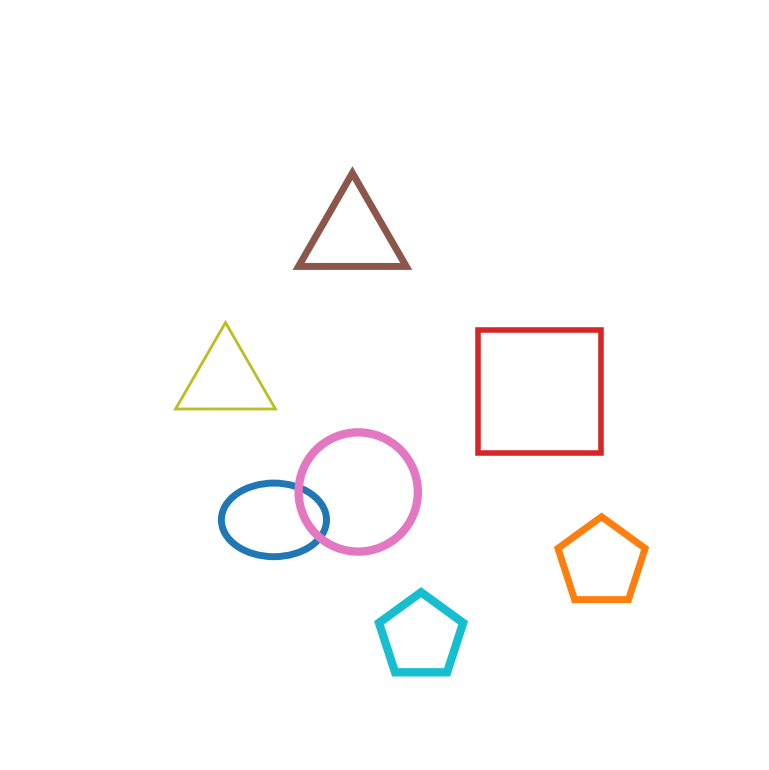[{"shape": "oval", "thickness": 2.5, "radius": 0.34, "center": [0.356, 0.325]}, {"shape": "pentagon", "thickness": 2.5, "radius": 0.3, "center": [0.781, 0.269]}, {"shape": "square", "thickness": 2, "radius": 0.4, "center": [0.701, 0.492]}, {"shape": "triangle", "thickness": 2.5, "radius": 0.4, "center": [0.458, 0.694]}, {"shape": "circle", "thickness": 3, "radius": 0.39, "center": [0.465, 0.361]}, {"shape": "triangle", "thickness": 1, "radius": 0.37, "center": [0.293, 0.506]}, {"shape": "pentagon", "thickness": 3, "radius": 0.29, "center": [0.547, 0.173]}]